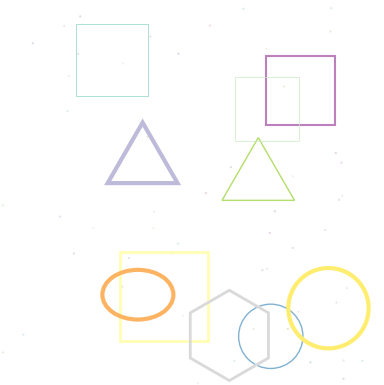[{"shape": "square", "thickness": 0.5, "radius": 0.47, "center": [0.292, 0.844]}, {"shape": "square", "thickness": 2, "radius": 0.58, "center": [0.426, 0.23]}, {"shape": "triangle", "thickness": 3, "radius": 0.52, "center": [0.37, 0.577]}, {"shape": "circle", "thickness": 1, "radius": 0.42, "center": [0.703, 0.126]}, {"shape": "oval", "thickness": 3, "radius": 0.46, "center": [0.358, 0.235]}, {"shape": "triangle", "thickness": 1, "radius": 0.54, "center": [0.671, 0.534]}, {"shape": "hexagon", "thickness": 2, "radius": 0.59, "center": [0.596, 0.129]}, {"shape": "square", "thickness": 1.5, "radius": 0.45, "center": [0.781, 0.766]}, {"shape": "square", "thickness": 0.5, "radius": 0.42, "center": [0.694, 0.717]}, {"shape": "circle", "thickness": 3, "radius": 0.52, "center": [0.853, 0.199]}]